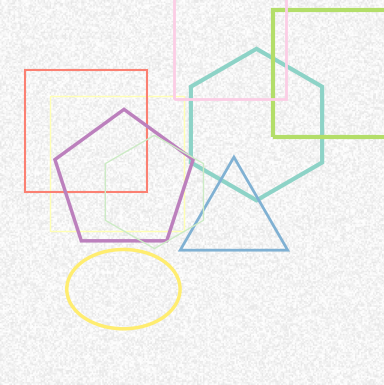[{"shape": "hexagon", "thickness": 3, "radius": 0.98, "center": [0.666, 0.676]}, {"shape": "square", "thickness": 1, "radius": 0.87, "center": [0.304, 0.575]}, {"shape": "square", "thickness": 1.5, "radius": 0.79, "center": [0.224, 0.661]}, {"shape": "triangle", "thickness": 2, "radius": 0.81, "center": [0.608, 0.431]}, {"shape": "square", "thickness": 3, "radius": 0.82, "center": [0.873, 0.809]}, {"shape": "square", "thickness": 2, "radius": 0.73, "center": [0.596, 0.888]}, {"shape": "pentagon", "thickness": 2.5, "radius": 0.94, "center": [0.322, 0.527]}, {"shape": "hexagon", "thickness": 1, "radius": 0.74, "center": [0.401, 0.501]}, {"shape": "oval", "thickness": 2.5, "radius": 0.74, "center": [0.321, 0.249]}]